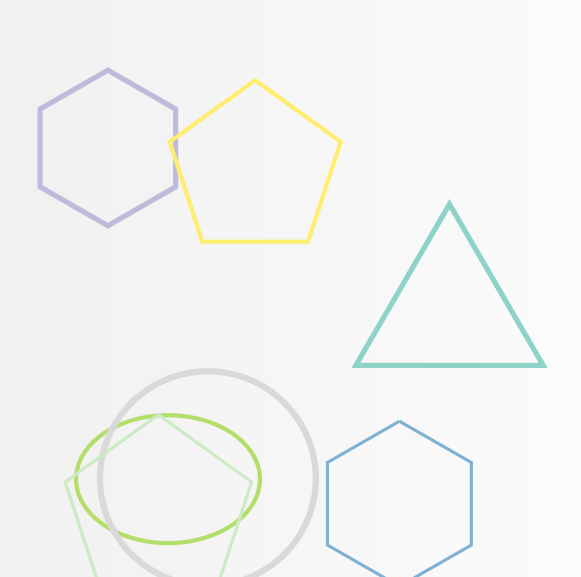[{"shape": "triangle", "thickness": 2.5, "radius": 0.93, "center": [0.773, 0.459]}, {"shape": "hexagon", "thickness": 2.5, "radius": 0.67, "center": [0.186, 0.743]}, {"shape": "hexagon", "thickness": 1.5, "radius": 0.71, "center": [0.687, 0.127]}, {"shape": "oval", "thickness": 2, "radius": 0.79, "center": [0.289, 0.169]}, {"shape": "circle", "thickness": 3, "radius": 0.93, "center": [0.358, 0.17]}, {"shape": "pentagon", "thickness": 1.5, "radius": 0.84, "center": [0.272, 0.112]}, {"shape": "pentagon", "thickness": 2, "radius": 0.77, "center": [0.439, 0.706]}]